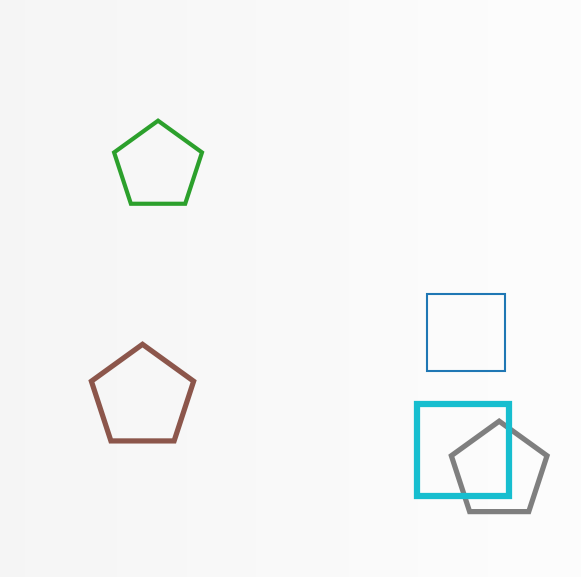[{"shape": "square", "thickness": 1, "radius": 0.33, "center": [0.802, 0.423]}, {"shape": "pentagon", "thickness": 2, "radius": 0.4, "center": [0.272, 0.711]}, {"shape": "pentagon", "thickness": 2.5, "radius": 0.46, "center": [0.245, 0.31]}, {"shape": "pentagon", "thickness": 2.5, "radius": 0.43, "center": [0.859, 0.183]}, {"shape": "square", "thickness": 3, "radius": 0.4, "center": [0.796, 0.22]}]